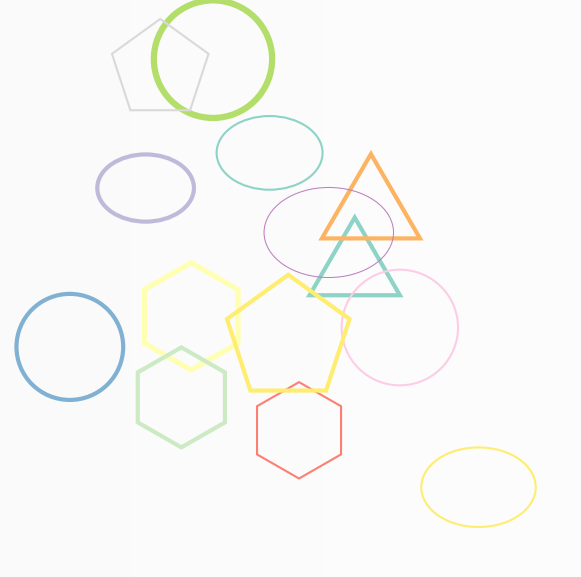[{"shape": "triangle", "thickness": 2, "radius": 0.45, "center": [0.61, 0.533]}, {"shape": "oval", "thickness": 1, "radius": 0.46, "center": [0.464, 0.734]}, {"shape": "hexagon", "thickness": 2.5, "radius": 0.46, "center": [0.329, 0.451]}, {"shape": "oval", "thickness": 2, "radius": 0.42, "center": [0.251, 0.674]}, {"shape": "hexagon", "thickness": 1, "radius": 0.42, "center": [0.514, 0.254]}, {"shape": "circle", "thickness": 2, "radius": 0.46, "center": [0.12, 0.398]}, {"shape": "triangle", "thickness": 2, "radius": 0.49, "center": [0.638, 0.635]}, {"shape": "circle", "thickness": 3, "radius": 0.51, "center": [0.366, 0.897]}, {"shape": "circle", "thickness": 1, "radius": 0.5, "center": [0.688, 0.432]}, {"shape": "pentagon", "thickness": 1, "radius": 0.44, "center": [0.276, 0.879]}, {"shape": "oval", "thickness": 0.5, "radius": 0.56, "center": [0.566, 0.597]}, {"shape": "hexagon", "thickness": 2, "radius": 0.43, "center": [0.312, 0.311]}, {"shape": "pentagon", "thickness": 2, "radius": 0.55, "center": [0.496, 0.412]}, {"shape": "oval", "thickness": 1, "radius": 0.49, "center": [0.823, 0.155]}]